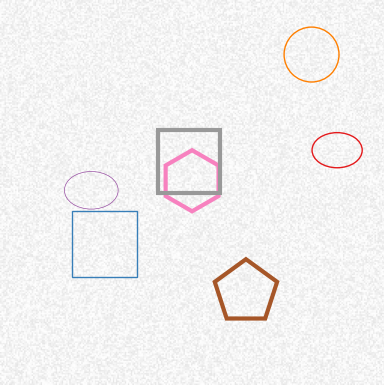[{"shape": "oval", "thickness": 1, "radius": 0.33, "center": [0.876, 0.61]}, {"shape": "square", "thickness": 1, "radius": 0.43, "center": [0.271, 0.366]}, {"shape": "oval", "thickness": 0.5, "radius": 0.35, "center": [0.237, 0.506]}, {"shape": "circle", "thickness": 1, "radius": 0.36, "center": [0.809, 0.858]}, {"shape": "pentagon", "thickness": 3, "radius": 0.43, "center": [0.639, 0.242]}, {"shape": "hexagon", "thickness": 3, "radius": 0.4, "center": [0.499, 0.53]}, {"shape": "square", "thickness": 3, "radius": 0.41, "center": [0.491, 0.581]}]